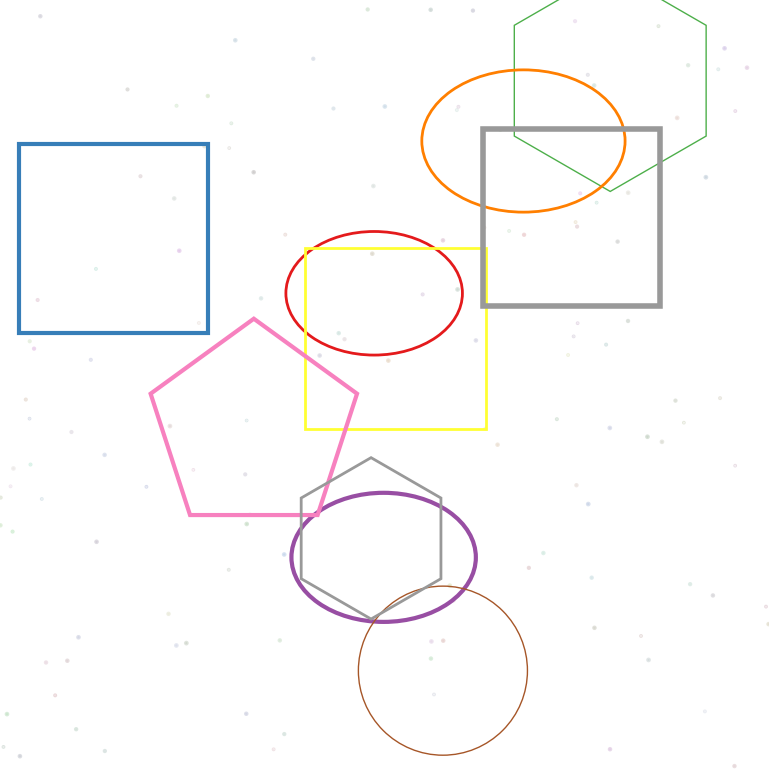[{"shape": "oval", "thickness": 1, "radius": 0.57, "center": [0.486, 0.619]}, {"shape": "square", "thickness": 1.5, "radius": 0.61, "center": [0.147, 0.69]}, {"shape": "hexagon", "thickness": 0.5, "radius": 0.72, "center": [0.792, 0.895]}, {"shape": "oval", "thickness": 1.5, "radius": 0.6, "center": [0.498, 0.276]}, {"shape": "oval", "thickness": 1, "radius": 0.66, "center": [0.68, 0.817]}, {"shape": "square", "thickness": 1, "radius": 0.59, "center": [0.513, 0.56]}, {"shape": "circle", "thickness": 0.5, "radius": 0.55, "center": [0.575, 0.129]}, {"shape": "pentagon", "thickness": 1.5, "radius": 0.7, "center": [0.33, 0.445]}, {"shape": "hexagon", "thickness": 1, "radius": 0.52, "center": [0.482, 0.301]}, {"shape": "square", "thickness": 2, "radius": 0.58, "center": [0.742, 0.718]}]